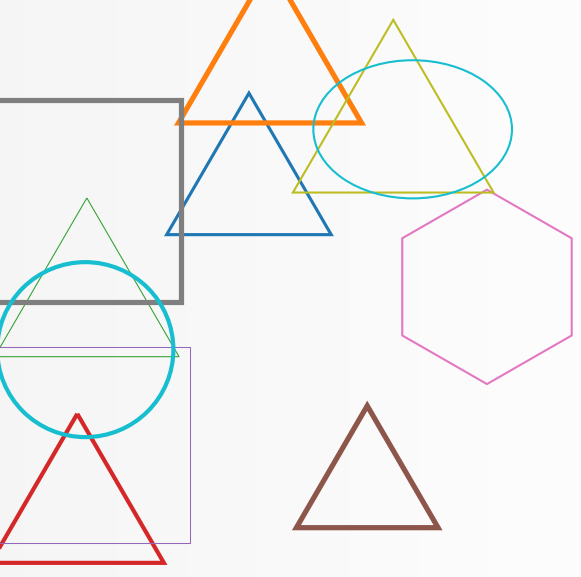[{"shape": "triangle", "thickness": 1.5, "radius": 0.82, "center": [0.428, 0.675]}, {"shape": "triangle", "thickness": 2.5, "radius": 0.91, "center": [0.465, 0.877]}, {"shape": "triangle", "thickness": 0.5, "radius": 0.92, "center": [0.149, 0.473]}, {"shape": "triangle", "thickness": 2, "radius": 0.86, "center": [0.133, 0.111]}, {"shape": "square", "thickness": 0.5, "radius": 0.85, "center": [0.157, 0.229]}, {"shape": "triangle", "thickness": 2.5, "radius": 0.7, "center": [0.632, 0.156]}, {"shape": "hexagon", "thickness": 1, "radius": 0.84, "center": [0.838, 0.502]}, {"shape": "square", "thickness": 2.5, "radius": 0.87, "center": [0.137, 0.652]}, {"shape": "triangle", "thickness": 1, "radius": 1.0, "center": [0.677, 0.765]}, {"shape": "oval", "thickness": 1, "radius": 0.85, "center": [0.71, 0.775]}, {"shape": "circle", "thickness": 2, "radius": 0.76, "center": [0.147, 0.394]}]